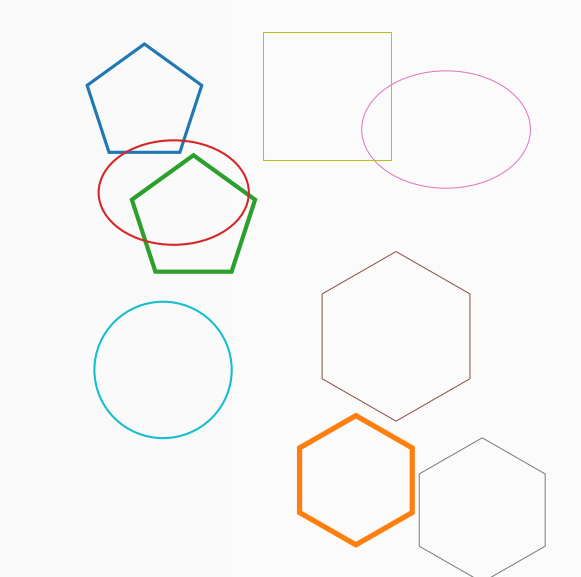[{"shape": "pentagon", "thickness": 1.5, "radius": 0.52, "center": [0.248, 0.819]}, {"shape": "hexagon", "thickness": 2.5, "radius": 0.56, "center": [0.612, 0.168]}, {"shape": "pentagon", "thickness": 2, "radius": 0.56, "center": [0.333, 0.619]}, {"shape": "oval", "thickness": 1, "radius": 0.65, "center": [0.299, 0.666]}, {"shape": "hexagon", "thickness": 0.5, "radius": 0.73, "center": [0.681, 0.417]}, {"shape": "oval", "thickness": 0.5, "radius": 0.73, "center": [0.767, 0.775]}, {"shape": "hexagon", "thickness": 0.5, "radius": 0.63, "center": [0.83, 0.116]}, {"shape": "square", "thickness": 0.5, "radius": 0.55, "center": [0.563, 0.833]}, {"shape": "circle", "thickness": 1, "radius": 0.59, "center": [0.281, 0.359]}]